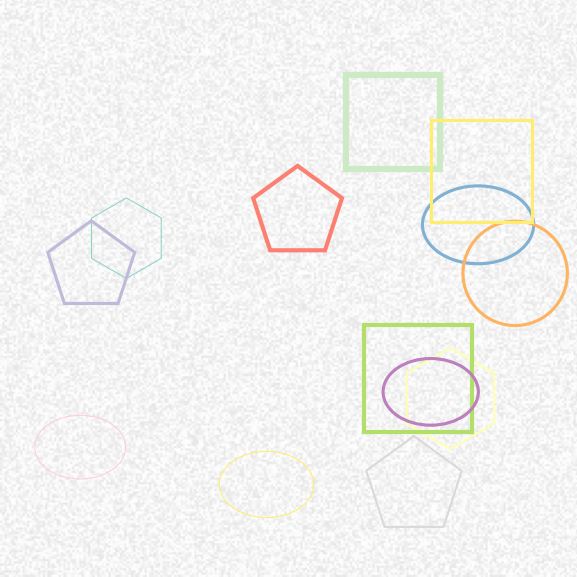[{"shape": "hexagon", "thickness": 0.5, "radius": 0.35, "center": [0.219, 0.587]}, {"shape": "hexagon", "thickness": 1, "radius": 0.44, "center": [0.78, 0.309]}, {"shape": "pentagon", "thickness": 1.5, "radius": 0.4, "center": [0.158, 0.538]}, {"shape": "pentagon", "thickness": 2, "radius": 0.4, "center": [0.515, 0.631]}, {"shape": "oval", "thickness": 1.5, "radius": 0.48, "center": [0.828, 0.61]}, {"shape": "circle", "thickness": 1.5, "radius": 0.45, "center": [0.892, 0.526]}, {"shape": "square", "thickness": 2, "radius": 0.46, "center": [0.724, 0.343]}, {"shape": "oval", "thickness": 0.5, "radius": 0.39, "center": [0.139, 0.225]}, {"shape": "pentagon", "thickness": 1, "radius": 0.43, "center": [0.717, 0.157]}, {"shape": "oval", "thickness": 1.5, "radius": 0.41, "center": [0.746, 0.321]}, {"shape": "square", "thickness": 3, "radius": 0.41, "center": [0.681, 0.788]}, {"shape": "square", "thickness": 1.5, "radius": 0.44, "center": [0.834, 0.703]}, {"shape": "oval", "thickness": 0.5, "radius": 0.41, "center": [0.462, 0.16]}]